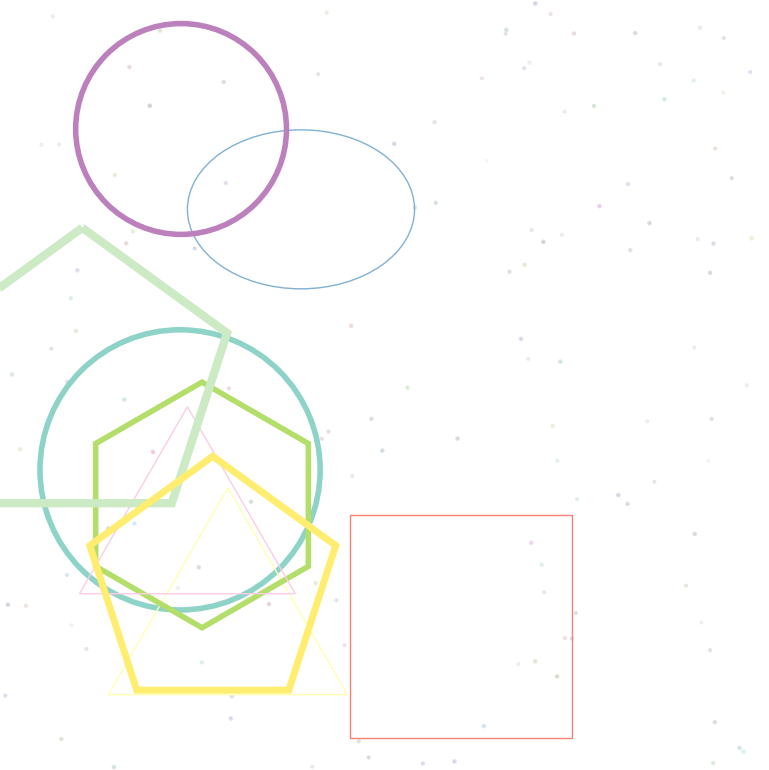[{"shape": "circle", "thickness": 2, "radius": 0.91, "center": [0.234, 0.39]}, {"shape": "triangle", "thickness": 0.5, "radius": 0.9, "center": [0.296, 0.187]}, {"shape": "square", "thickness": 0.5, "radius": 0.72, "center": [0.599, 0.187]}, {"shape": "oval", "thickness": 0.5, "radius": 0.74, "center": [0.391, 0.728]}, {"shape": "hexagon", "thickness": 2, "radius": 0.8, "center": [0.262, 0.344]}, {"shape": "triangle", "thickness": 0.5, "radius": 0.81, "center": [0.243, 0.31]}, {"shape": "circle", "thickness": 2, "radius": 0.68, "center": [0.235, 0.832]}, {"shape": "pentagon", "thickness": 3, "radius": 0.99, "center": [0.107, 0.506]}, {"shape": "pentagon", "thickness": 2.5, "radius": 0.84, "center": [0.276, 0.24]}]